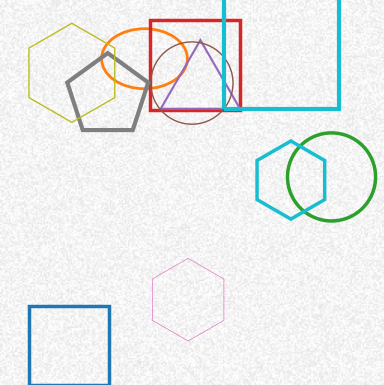[{"shape": "square", "thickness": 2.5, "radius": 0.52, "center": [0.179, 0.103]}, {"shape": "oval", "thickness": 2, "radius": 0.56, "center": [0.375, 0.847]}, {"shape": "circle", "thickness": 2.5, "radius": 0.57, "center": [0.861, 0.54]}, {"shape": "square", "thickness": 2.5, "radius": 0.58, "center": [0.506, 0.831]}, {"shape": "triangle", "thickness": 1.5, "radius": 0.59, "center": [0.52, 0.777]}, {"shape": "circle", "thickness": 1, "radius": 0.53, "center": [0.498, 0.784]}, {"shape": "hexagon", "thickness": 0.5, "radius": 0.54, "center": [0.489, 0.222]}, {"shape": "pentagon", "thickness": 3, "radius": 0.55, "center": [0.28, 0.752]}, {"shape": "hexagon", "thickness": 1, "radius": 0.64, "center": [0.187, 0.811]}, {"shape": "hexagon", "thickness": 2.5, "radius": 0.51, "center": [0.755, 0.532]}, {"shape": "square", "thickness": 3, "radius": 0.75, "center": [0.732, 0.867]}]